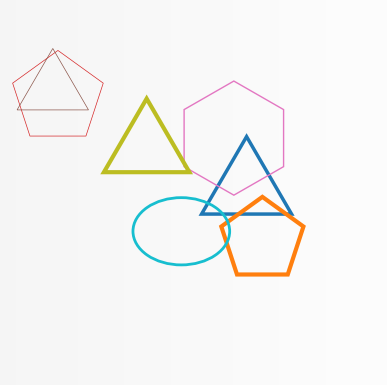[{"shape": "triangle", "thickness": 2.5, "radius": 0.67, "center": [0.636, 0.511]}, {"shape": "pentagon", "thickness": 3, "radius": 0.56, "center": [0.677, 0.377]}, {"shape": "pentagon", "thickness": 0.5, "radius": 0.61, "center": [0.15, 0.746]}, {"shape": "triangle", "thickness": 0.5, "radius": 0.53, "center": [0.136, 0.768]}, {"shape": "hexagon", "thickness": 1, "radius": 0.74, "center": [0.603, 0.641]}, {"shape": "triangle", "thickness": 3, "radius": 0.64, "center": [0.378, 0.616]}, {"shape": "oval", "thickness": 2, "radius": 0.62, "center": [0.468, 0.399]}]